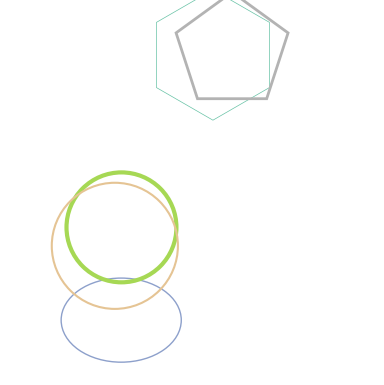[{"shape": "hexagon", "thickness": 0.5, "radius": 0.85, "center": [0.553, 0.857]}, {"shape": "oval", "thickness": 1, "radius": 0.78, "center": [0.315, 0.168]}, {"shape": "circle", "thickness": 3, "radius": 0.71, "center": [0.315, 0.409]}, {"shape": "circle", "thickness": 1.5, "radius": 0.82, "center": [0.298, 0.361]}, {"shape": "pentagon", "thickness": 2, "radius": 0.76, "center": [0.603, 0.867]}]